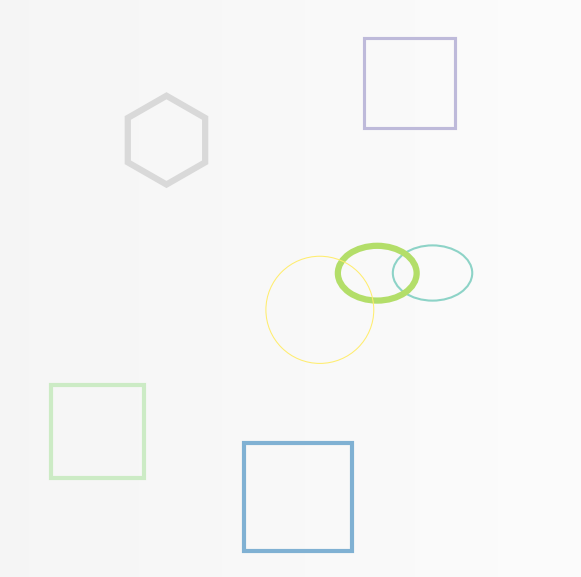[{"shape": "oval", "thickness": 1, "radius": 0.34, "center": [0.744, 0.526]}, {"shape": "square", "thickness": 1.5, "radius": 0.39, "center": [0.704, 0.855]}, {"shape": "square", "thickness": 2, "radius": 0.47, "center": [0.513, 0.139]}, {"shape": "oval", "thickness": 3, "radius": 0.34, "center": [0.649, 0.526]}, {"shape": "hexagon", "thickness": 3, "radius": 0.38, "center": [0.286, 0.756]}, {"shape": "square", "thickness": 2, "radius": 0.4, "center": [0.167, 0.252]}, {"shape": "circle", "thickness": 0.5, "radius": 0.46, "center": [0.55, 0.463]}]